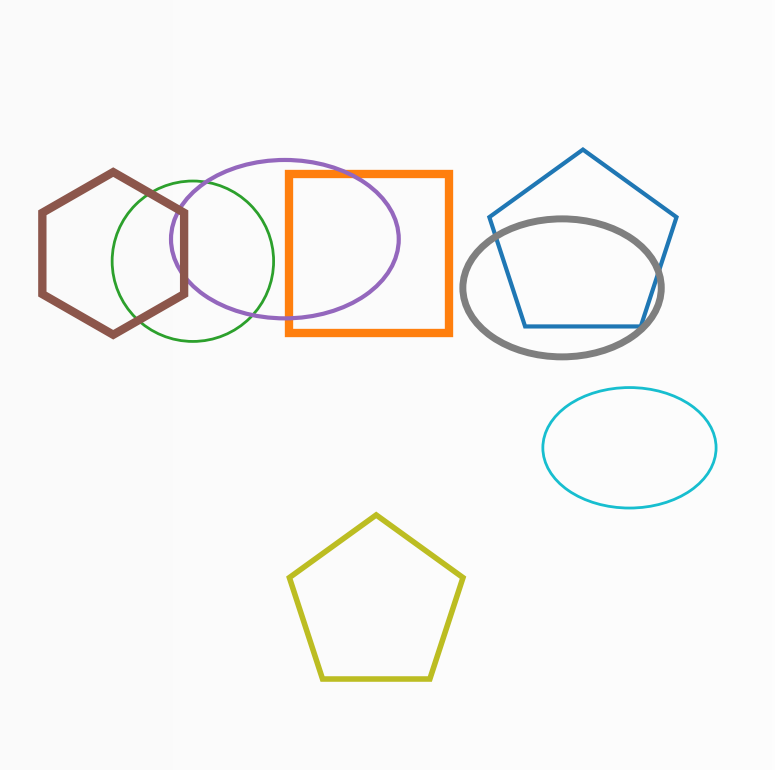[{"shape": "pentagon", "thickness": 1.5, "radius": 0.63, "center": [0.752, 0.679]}, {"shape": "square", "thickness": 3, "radius": 0.52, "center": [0.477, 0.67]}, {"shape": "circle", "thickness": 1, "radius": 0.52, "center": [0.249, 0.661]}, {"shape": "oval", "thickness": 1.5, "radius": 0.73, "center": [0.368, 0.689]}, {"shape": "hexagon", "thickness": 3, "radius": 0.53, "center": [0.146, 0.671]}, {"shape": "oval", "thickness": 2.5, "radius": 0.64, "center": [0.725, 0.626]}, {"shape": "pentagon", "thickness": 2, "radius": 0.59, "center": [0.485, 0.213]}, {"shape": "oval", "thickness": 1, "radius": 0.56, "center": [0.812, 0.418]}]